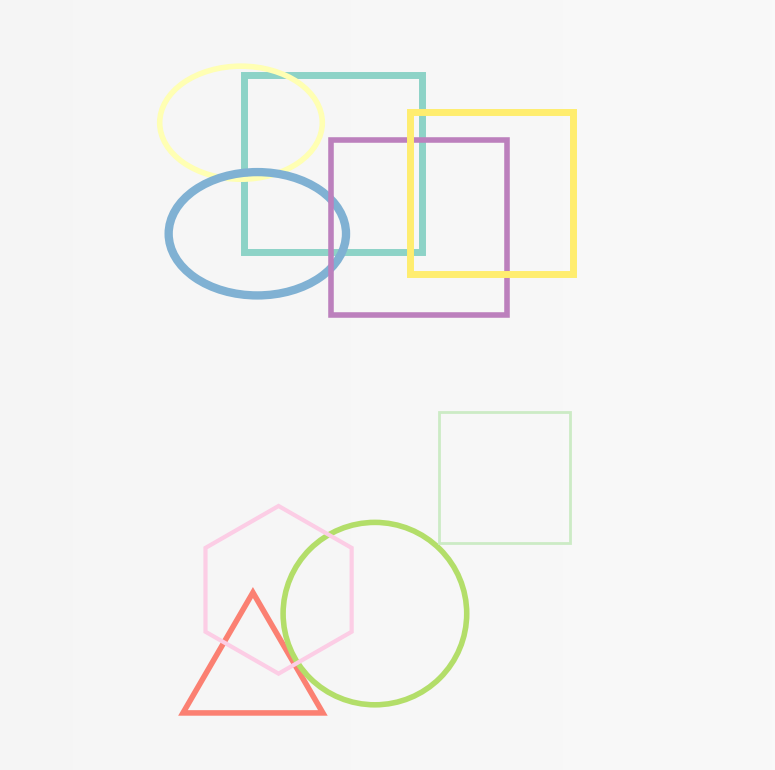[{"shape": "square", "thickness": 2.5, "radius": 0.57, "center": [0.429, 0.788]}, {"shape": "oval", "thickness": 2, "radius": 0.52, "center": [0.311, 0.841]}, {"shape": "triangle", "thickness": 2, "radius": 0.52, "center": [0.326, 0.126]}, {"shape": "oval", "thickness": 3, "radius": 0.57, "center": [0.332, 0.696]}, {"shape": "circle", "thickness": 2, "radius": 0.59, "center": [0.484, 0.203]}, {"shape": "hexagon", "thickness": 1.5, "radius": 0.54, "center": [0.359, 0.234]}, {"shape": "square", "thickness": 2, "radius": 0.57, "center": [0.54, 0.704]}, {"shape": "square", "thickness": 1, "radius": 0.43, "center": [0.651, 0.38]}, {"shape": "square", "thickness": 2.5, "radius": 0.53, "center": [0.634, 0.749]}]